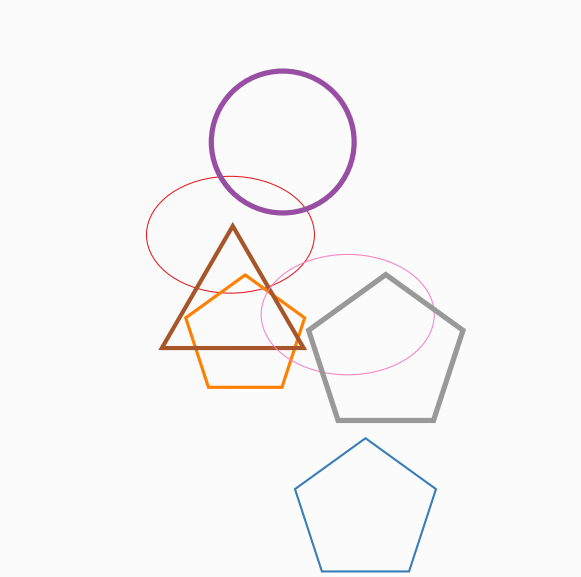[{"shape": "oval", "thickness": 0.5, "radius": 0.72, "center": [0.396, 0.593]}, {"shape": "pentagon", "thickness": 1, "radius": 0.64, "center": [0.629, 0.113]}, {"shape": "circle", "thickness": 2.5, "radius": 0.61, "center": [0.486, 0.753]}, {"shape": "pentagon", "thickness": 1.5, "radius": 0.54, "center": [0.422, 0.415]}, {"shape": "triangle", "thickness": 2, "radius": 0.7, "center": [0.4, 0.467]}, {"shape": "oval", "thickness": 0.5, "radius": 0.74, "center": [0.598, 0.454]}, {"shape": "pentagon", "thickness": 2.5, "radius": 0.7, "center": [0.664, 0.384]}]